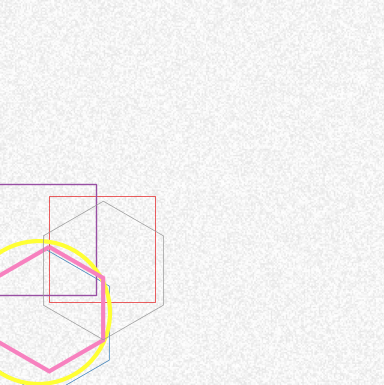[{"shape": "square", "thickness": 0.5, "radius": 0.69, "center": [0.264, 0.352]}, {"shape": "hexagon", "thickness": 0.5, "radius": 0.96, "center": [0.117, 0.161]}, {"shape": "square", "thickness": 1, "radius": 0.73, "center": [0.104, 0.378]}, {"shape": "circle", "thickness": 3, "radius": 0.93, "center": [0.1, 0.188]}, {"shape": "hexagon", "thickness": 3, "radius": 0.81, "center": [0.128, 0.197]}, {"shape": "hexagon", "thickness": 0.5, "radius": 0.9, "center": [0.269, 0.297]}]